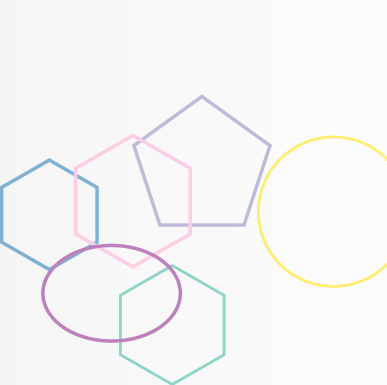[{"shape": "hexagon", "thickness": 2, "radius": 0.77, "center": [0.445, 0.156]}, {"shape": "pentagon", "thickness": 2.5, "radius": 0.92, "center": [0.521, 0.565]}, {"shape": "hexagon", "thickness": 2.5, "radius": 0.71, "center": [0.127, 0.442]}, {"shape": "hexagon", "thickness": 2.5, "radius": 0.85, "center": [0.343, 0.477]}, {"shape": "oval", "thickness": 2.5, "radius": 0.89, "center": [0.288, 0.238]}, {"shape": "circle", "thickness": 2, "radius": 0.97, "center": [0.861, 0.45]}]